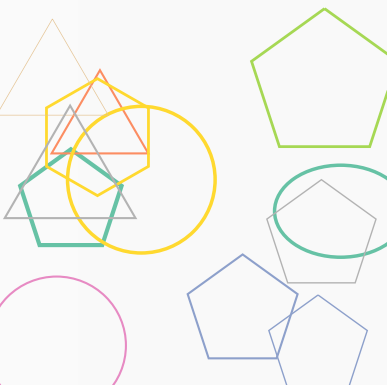[{"shape": "pentagon", "thickness": 3, "radius": 0.69, "center": [0.183, 0.475]}, {"shape": "oval", "thickness": 2.5, "radius": 0.85, "center": [0.879, 0.451]}, {"shape": "triangle", "thickness": 1.5, "radius": 0.72, "center": [0.258, 0.674]}, {"shape": "pentagon", "thickness": 1, "radius": 0.67, "center": [0.821, 0.1]}, {"shape": "pentagon", "thickness": 1.5, "radius": 0.75, "center": [0.626, 0.19]}, {"shape": "circle", "thickness": 1.5, "radius": 0.89, "center": [0.146, 0.103]}, {"shape": "pentagon", "thickness": 2, "radius": 0.99, "center": [0.838, 0.779]}, {"shape": "circle", "thickness": 2.5, "radius": 0.95, "center": [0.365, 0.533]}, {"shape": "hexagon", "thickness": 2, "radius": 0.76, "center": [0.252, 0.644]}, {"shape": "triangle", "thickness": 0.5, "radius": 0.83, "center": [0.135, 0.784]}, {"shape": "pentagon", "thickness": 1, "radius": 0.74, "center": [0.83, 0.385]}, {"shape": "triangle", "thickness": 1.5, "radius": 0.97, "center": [0.181, 0.531]}]